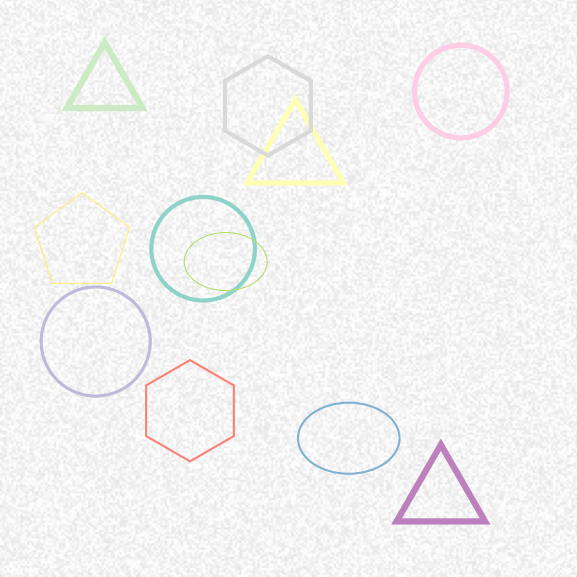[{"shape": "circle", "thickness": 2, "radius": 0.45, "center": [0.352, 0.568]}, {"shape": "triangle", "thickness": 2.5, "radius": 0.48, "center": [0.511, 0.731]}, {"shape": "circle", "thickness": 1.5, "radius": 0.47, "center": [0.166, 0.408]}, {"shape": "hexagon", "thickness": 1, "radius": 0.44, "center": [0.329, 0.288]}, {"shape": "oval", "thickness": 1, "radius": 0.44, "center": [0.604, 0.24]}, {"shape": "oval", "thickness": 0.5, "radius": 0.36, "center": [0.391, 0.546]}, {"shape": "circle", "thickness": 2.5, "radius": 0.4, "center": [0.798, 0.841]}, {"shape": "hexagon", "thickness": 2, "radius": 0.43, "center": [0.464, 0.816]}, {"shape": "triangle", "thickness": 3, "radius": 0.44, "center": [0.763, 0.14]}, {"shape": "triangle", "thickness": 3, "radius": 0.38, "center": [0.181, 0.85]}, {"shape": "pentagon", "thickness": 0.5, "radius": 0.43, "center": [0.142, 0.579]}]